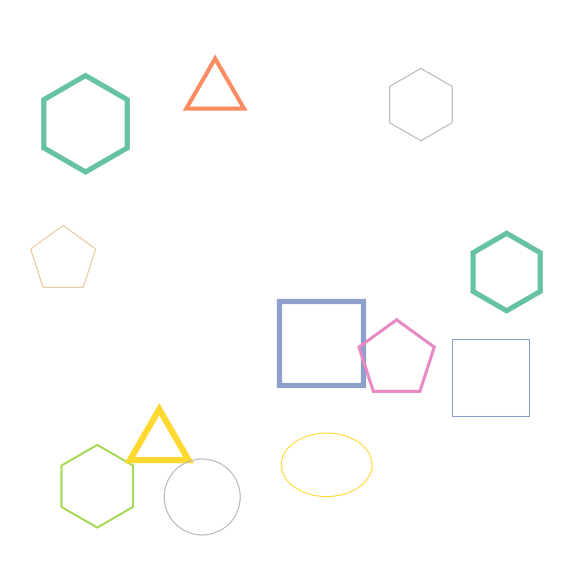[{"shape": "hexagon", "thickness": 2.5, "radius": 0.34, "center": [0.877, 0.528]}, {"shape": "hexagon", "thickness": 2.5, "radius": 0.42, "center": [0.148, 0.785]}, {"shape": "triangle", "thickness": 2, "radius": 0.29, "center": [0.373, 0.84]}, {"shape": "square", "thickness": 0.5, "radius": 0.33, "center": [0.849, 0.345]}, {"shape": "square", "thickness": 2.5, "radius": 0.36, "center": [0.556, 0.405]}, {"shape": "pentagon", "thickness": 1.5, "radius": 0.34, "center": [0.687, 0.377]}, {"shape": "hexagon", "thickness": 1, "radius": 0.36, "center": [0.168, 0.157]}, {"shape": "triangle", "thickness": 3, "radius": 0.29, "center": [0.276, 0.232]}, {"shape": "oval", "thickness": 0.5, "radius": 0.39, "center": [0.566, 0.194]}, {"shape": "pentagon", "thickness": 0.5, "radius": 0.3, "center": [0.109, 0.55]}, {"shape": "hexagon", "thickness": 0.5, "radius": 0.31, "center": [0.729, 0.818]}, {"shape": "circle", "thickness": 0.5, "radius": 0.33, "center": [0.35, 0.139]}]